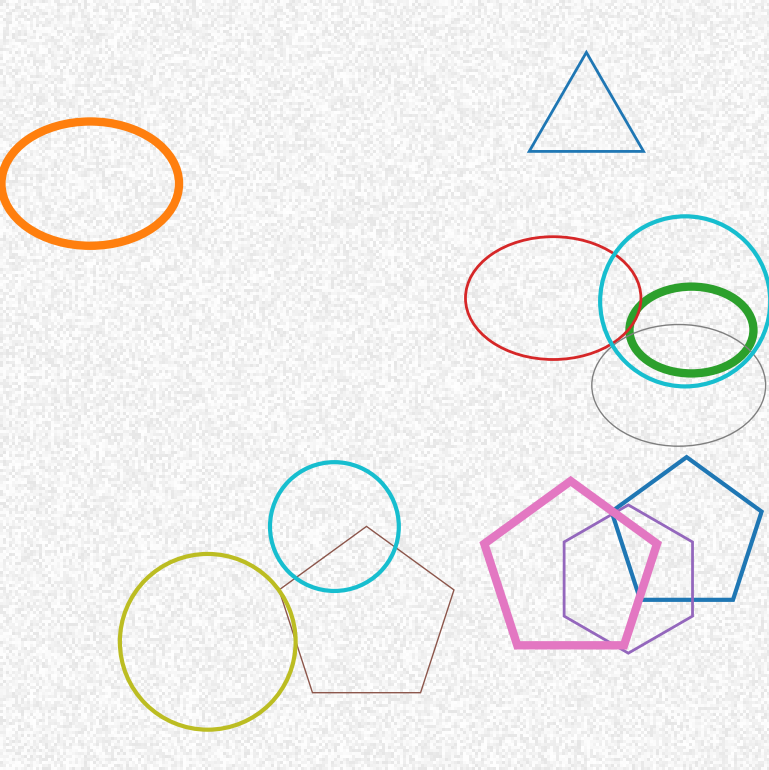[{"shape": "pentagon", "thickness": 1.5, "radius": 0.51, "center": [0.892, 0.304]}, {"shape": "triangle", "thickness": 1, "radius": 0.43, "center": [0.762, 0.846]}, {"shape": "oval", "thickness": 3, "radius": 0.58, "center": [0.117, 0.762]}, {"shape": "oval", "thickness": 3, "radius": 0.4, "center": [0.898, 0.571]}, {"shape": "oval", "thickness": 1, "radius": 0.57, "center": [0.718, 0.613]}, {"shape": "hexagon", "thickness": 1, "radius": 0.48, "center": [0.816, 0.248]}, {"shape": "pentagon", "thickness": 0.5, "radius": 0.6, "center": [0.476, 0.197]}, {"shape": "pentagon", "thickness": 3, "radius": 0.59, "center": [0.741, 0.257]}, {"shape": "oval", "thickness": 0.5, "radius": 0.56, "center": [0.881, 0.5]}, {"shape": "circle", "thickness": 1.5, "radius": 0.57, "center": [0.27, 0.166]}, {"shape": "circle", "thickness": 1.5, "radius": 0.55, "center": [0.89, 0.609]}, {"shape": "circle", "thickness": 1.5, "radius": 0.42, "center": [0.434, 0.316]}]